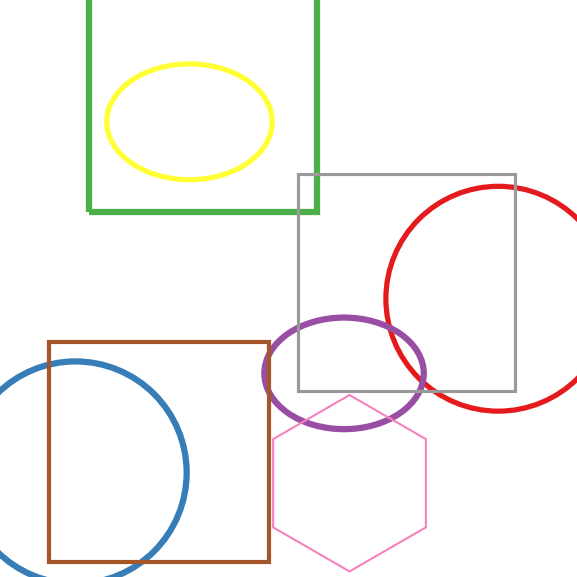[{"shape": "circle", "thickness": 2.5, "radius": 0.97, "center": [0.863, 0.482]}, {"shape": "circle", "thickness": 3, "radius": 0.96, "center": [0.131, 0.181]}, {"shape": "square", "thickness": 3, "radius": 0.99, "center": [0.351, 0.829]}, {"shape": "oval", "thickness": 3, "radius": 0.69, "center": [0.596, 0.353]}, {"shape": "oval", "thickness": 2.5, "radius": 0.72, "center": [0.328, 0.788]}, {"shape": "square", "thickness": 2, "radius": 0.95, "center": [0.276, 0.217]}, {"shape": "hexagon", "thickness": 1, "radius": 0.76, "center": [0.605, 0.162]}, {"shape": "square", "thickness": 1.5, "radius": 0.94, "center": [0.704, 0.51]}]